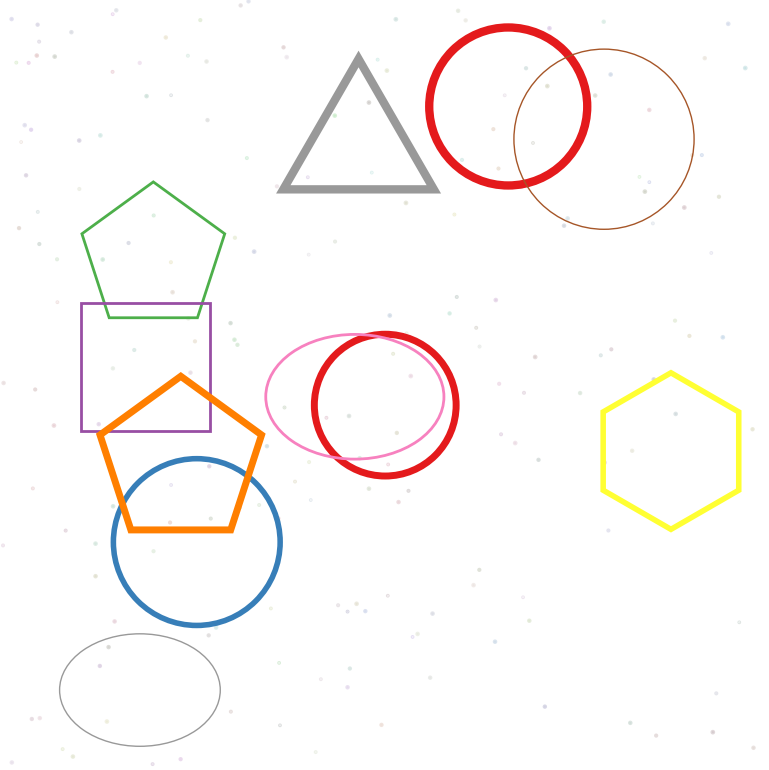[{"shape": "circle", "thickness": 2.5, "radius": 0.46, "center": [0.5, 0.474]}, {"shape": "circle", "thickness": 3, "radius": 0.51, "center": [0.66, 0.862]}, {"shape": "circle", "thickness": 2, "radius": 0.54, "center": [0.256, 0.296]}, {"shape": "pentagon", "thickness": 1, "radius": 0.49, "center": [0.199, 0.666]}, {"shape": "square", "thickness": 1, "radius": 0.42, "center": [0.189, 0.523]}, {"shape": "pentagon", "thickness": 2.5, "radius": 0.55, "center": [0.235, 0.401]}, {"shape": "hexagon", "thickness": 2, "radius": 0.51, "center": [0.871, 0.414]}, {"shape": "circle", "thickness": 0.5, "radius": 0.58, "center": [0.784, 0.819]}, {"shape": "oval", "thickness": 1, "radius": 0.58, "center": [0.461, 0.485]}, {"shape": "triangle", "thickness": 3, "radius": 0.56, "center": [0.466, 0.811]}, {"shape": "oval", "thickness": 0.5, "radius": 0.52, "center": [0.182, 0.104]}]